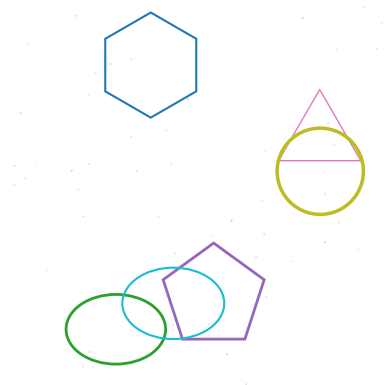[{"shape": "hexagon", "thickness": 1.5, "radius": 0.68, "center": [0.392, 0.831]}, {"shape": "oval", "thickness": 2, "radius": 0.65, "center": [0.301, 0.145]}, {"shape": "pentagon", "thickness": 2, "radius": 0.69, "center": [0.555, 0.231]}, {"shape": "triangle", "thickness": 1, "radius": 0.62, "center": [0.83, 0.644]}, {"shape": "circle", "thickness": 2.5, "radius": 0.56, "center": [0.832, 0.555]}, {"shape": "oval", "thickness": 1.5, "radius": 0.66, "center": [0.45, 0.212]}]